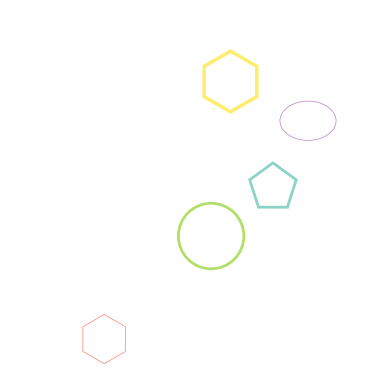[{"shape": "pentagon", "thickness": 2, "radius": 0.32, "center": [0.709, 0.513]}, {"shape": "hexagon", "thickness": 0.5, "radius": 0.32, "center": [0.271, 0.119]}, {"shape": "circle", "thickness": 2, "radius": 0.43, "center": [0.548, 0.387]}, {"shape": "oval", "thickness": 0.5, "radius": 0.36, "center": [0.8, 0.686]}, {"shape": "hexagon", "thickness": 2.5, "radius": 0.39, "center": [0.599, 0.788]}]